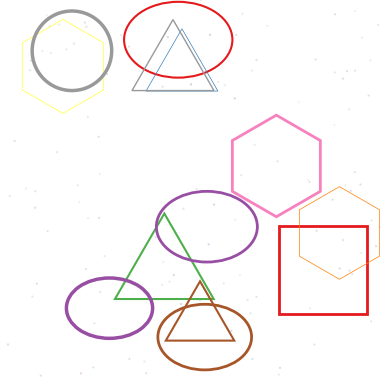[{"shape": "square", "thickness": 2, "radius": 0.57, "center": [0.84, 0.299]}, {"shape": "oval", "thickness": 1.5, "radius": 0.7, "center": [0.463, 0.897]}, {"shape": "triangle", "thickness": 0.5, "radius": 0.54, "center": [0.473, 0.817]}, {"shape": "triangle", "thickness": 1.5, "radius": 0.74, "center": [0.427, 0.297]}, {"shape": "oval", "thickness": 2.5, "radius": 0.56, "center": [0.284, 0.2]}, {"shape": "oval", "thickness": 2, "radius": 0.66, "center": [0.537, 0.411]}, {"shape": "hexagon", "thickness": 0.5, "radius": 0.6, "center": [0.882, 0.395]}, {"shape": "hexagon", "thickness": 0.5, "radius": 0.61, "center": [0.164, 0.827]}, {"shape": "oval", "thickness": 2, "radius": 0.61, "center": [0.532, 0.124]}, {"shape": "triangle", "thickness": 1.5, "radius": 0.51, "center": [0.52, 0.167]}, {"shape": "hexagon", "thickness": 2, "radius": 0.66, "center": [0.718, 0.569]}, {"shape": "circle", "thickness": 2.5, "radius": 0.52, "center": [0.187, 0.868]}, {"shape": "triangle", "thickness": 1, "radius": 0.61, "center": [0.449, 0.826]}]